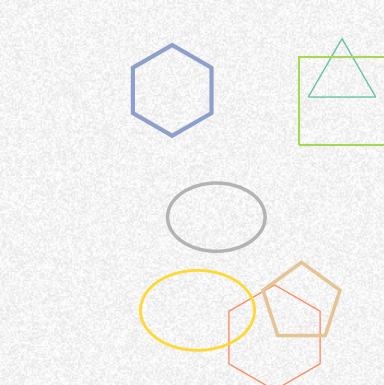[{"shape": "triangle", "thickness": 1, "radius": 0.51, "center": [0.888, 0.799]}, {"shape": "hexagon", "thickness": 1, "radius": 0.68, "center": [0.713, 0.123]}, {"shape": "hexagon", "thickness": 3, "radius": 0.59, "center": [0.447, 0.765]}, {"shape": "square", "thickness": 1.5, "radius": 0.57, "center": [0.891, 0.738]}, {"shape": "oval", "thickness": 2, "radius": 0.74, "center": [0.513, 0.194]}, {"shape": "pentagon", "thickness": 2.5, "radius": 0.53, "center": [0.783, 0.214]}, {"shape": "oval", "thickness": 2.5, "radius": 0.63, "center": [0.562, 0.436]}]